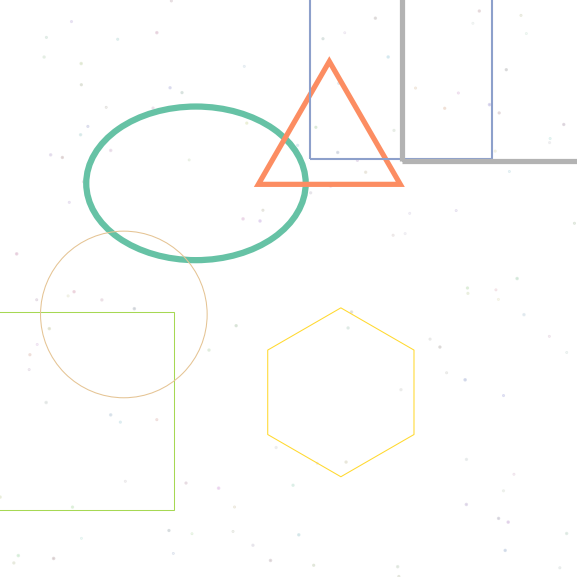[{"shape": "oval", "thickness": 3, "radius": 0.95, "center": [0.339, 0.682]}, {"shape": "triangle", "thickness": 2.5, "radius": 0.71, "center": [0.57, 0.751]}, {"shape": "square", "thickness": 1, "radius": 0.79, "center": [0.694, 0.882]}, {"shape": "square", "thickness": 0.5, "radius": 0.86, "center": [0.129, 0.287]}, {"shape": "hexagon", "thickness": 0.5, "radius": 0.73, "center": [0.59, 0.32]}, {"shape": "circle", "thickness": 0.5, "radius": 0.72, "center": [0.214, 0.455]}, {"shape": "square", "thickness": 2.5, "radius": 0.89, "center": [0.873, 0.898]}]